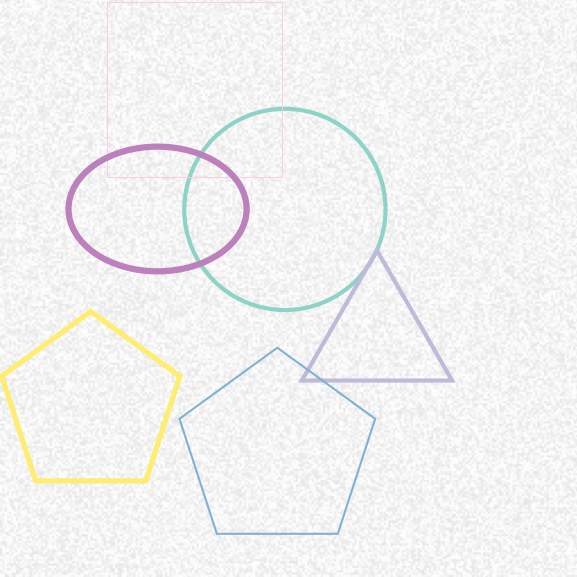[{"shape": "circle", "thickness": 2, "radius": 0.87, "center": [0.493, 0.637]}, {"shape": "triangle", "thickness": 2, "radius": 0.75, "center": [0.653, 0.415]}, {"shape": "pentagon", "thickness": 1, "radius": 0.89, "center": [0.48, 0.219]}, {"shape": "square", "thickness": 0.5, "radius": 0.76, "center": [0.337, 0.844]}, {"shape": "oval", "thickness": 3, "radius": 0.77, "center": [0.273, 0.637]}, {"shape": "pentagon", "thickness": 2.5, "radius": 0.81, "center": [0.157, 0.298]}]